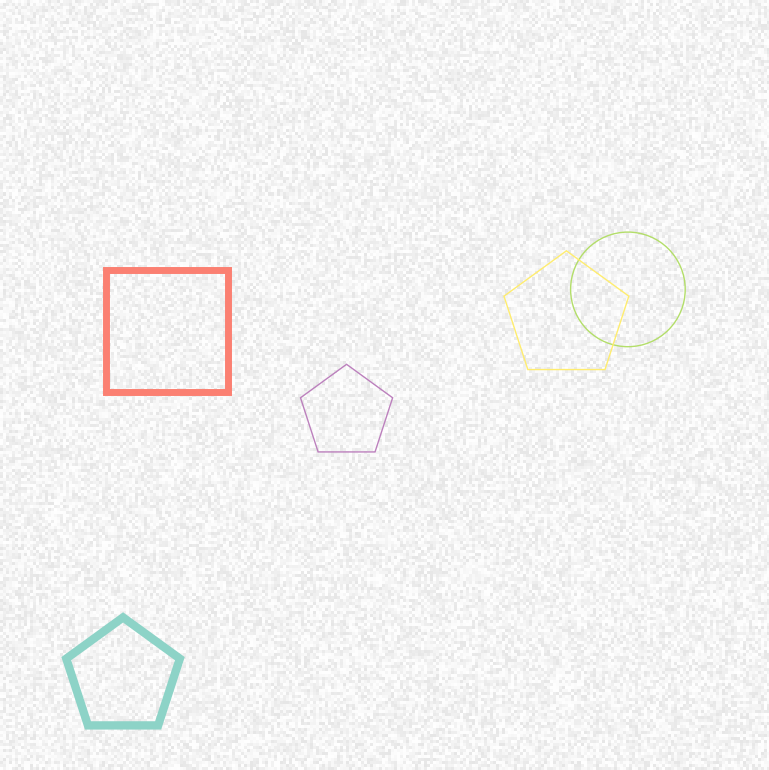[{"shape": "pentagon", "thickness": 3, "radius": 0.39, "center": [0.16, 0.121]}, {"shape": "square", "thickness": 2.5, "radius": 0.4, "center": [0.217, 0.57]}, {"shape": "circle", "thickness": 0.5, "radius": 0.37, "center": [0.815, 0.624]}, {"shape": "pentagon", "thickness": 0.5, "radius": 0.31, "center": [0.45, 0.464]}, {"shape": "pentagon", "thickness": 0.5, "radius": 0.43, "center": [0.736, 0.589]}]